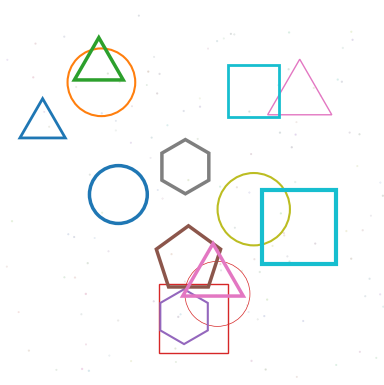[{"shape": "circle", "thickness": 2.5, "radius": 0.38, "center": [0.307, 0.495]}, {"shape": "triangle", "thickness": 2, "radius": 0.34, "center": [0.111, 0.676]}, {"shape": "circle", "thickness": 1.5, "radius": 0.44, "center": [0.263, 0.786]}, {"shape": "triangle", "thickness": 2.5, "radius": 0.37, "center": [0.257, 0.829]}, {"shape": "circle", "thickness": 0.5, "radius": 0.42, "center": [0.565, 0.237]}, {"shape": "square", "thickness": 1, "radius": 0.45, "center": [0.502, 0.173]}, {"shape": "hexagon", "thickness": 1.5, "radius": 0.36, "center": [0.478, 0.177]}, {"shape": "pentagon", "thickness": 2.5, "radius": 0.44, "center": [0.49, 0.326]}, {"shape": "triangle", "thickness": 2.5, "radius": 0.45, "center": [0.553, 0.276]}, {"shape": "triangle", "thickness": 1, "radius": 0.48, "center": [0.779, 0.75]}, {"shape": "hexagon", "thickness": 2.5, "radius": 0.35, "center": [0.481, 0.567]}, {"shape": "circle", "thickness": 1.5, "radius": 0.47, "center": [0.659, 0.457]}, {"shape": "square", "thickness": 2, "radius": 0.33, "center": [0.658, 0.764]}, {"shape": "square", "thickness": 3, "radius": 0.48, "center": [0.777, 0.41]}]